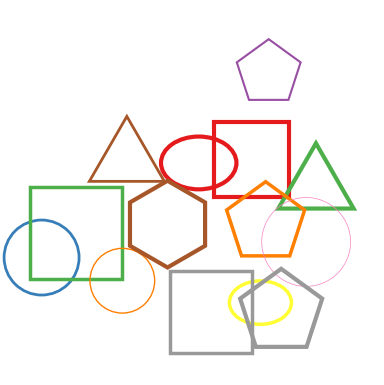[{"shape": "oval", "thickness": 3, "radius": 0.49, "center": [0.516, 0.577]}, {"shape": "square", "thickness": 3, "radius": 0.49, "center": [0.653, 0.586]}, {"shape": "circle", "thickness": 2, "radius": 0.49, "center": [0.108, 0.331]}, {"shape": "square", "thickness": 2.5, "radius": 0.6, "center": [0.198, 0.396]}, {"shape": "triangle", "thickness": 3, "radius": 0.56, "center": [0.821, 0.515]}, {"shape": "pentagon", "thickness": 1.5, "radius": 0.44, "center": [0.698, 0.811]}, {"shape": "circle", "thickness": 1, "radius": 0.42, "center": [0.318, 0.271]}, {"shape": "pentagon", "thickness": 2.5, "radius": 0.53, "center": [0.69, 0.422]}, {"shape": "oval", "thickness": 2.5, "radius": 0.4, "center": [0.676, 0.214]}, {"shape": "hexagon", "thickness": 3, "radius": 0.56, "center": [0.435, 0.418]}, {"shape": "triangle", "thickness": 2, "radius": 0.56, "center": [0.329, 0.585]}, {"shape": "circle", "thickness": 0.5, "radius": 0.58, "center": [0.795, 0.372]}, {"shape": "pentagon", "thickness": 3, "radius": 0.56, "center": [0.73, 0.19]}, {"shape": "square", "thickness": 2.5, "radius": 0.53, "center": [0.548, 0.189]}]